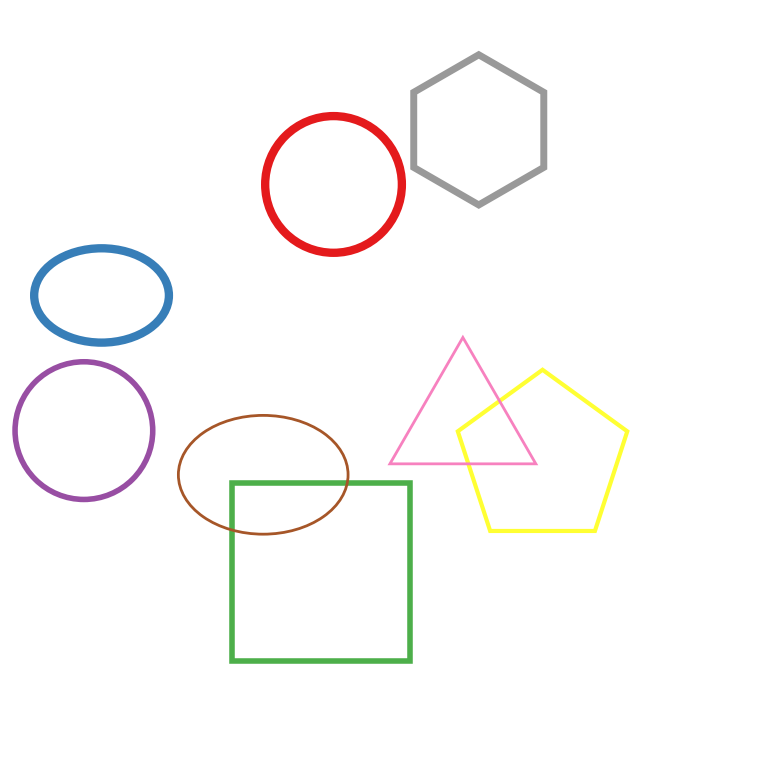[{"shape": "circle", "thickness": 3, "radius": 0.44, "center": [0.433, 0.76]}, {"shape": "oval", "thickness": 3, "radius": 0.44, "center": [0.132, 0.616]}, {"shape": "square", "thickness": 2, "radius": 0.58, "center": [0.417, 0.257]}, {"shape": "circle", "thickness": 2, "radius": 0.45, "center": [0.109, 0.441]}, {"shape": "pentagon", "thickness": 1.5, "radius": 0.58, "center": [0.705, 0.404]}, {"shape": "oval", "thickness": 1, "radius": 0.55, "center": [0.342, 0.383]}, {"shape": "triangle", "thickness": 1, "radius": 0.55, "center": [0.601, 0.452]}, {"shape": "hexagon", "thickness": 2.5, "radius": 0.49, "center": [0.622, 0.831]}]